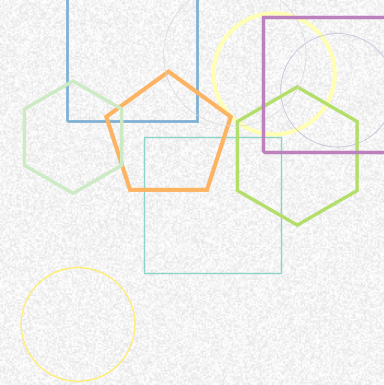[{"shape": "square", "thickness": 1, "radius": 0.89, "center": [0.552, 0.467]}, {"shape": "circle", "thickness": 3, "radius": 0.79, "center": [0.712, 0.808]}, {"shape": "circle", "thickness": 0.5, "radius": 0.74, "center": [0.877, 0.766]}, {"shape": "square", "thickness": 2, "radius": 0.85, "center": [0.343, 0.854]}, {"shape": "pentagon", "thickness": 3, "radius": 0.85, "center": [0.438, 0.644]}, {"shape": "hexagon", "thickness": 2.5, "radius": 0.9, "center": [0.772, 0.595]}, {"shape": "circle", "thickness": 0.5, "radius": 0.93, "center": [0.61, 0.858]}, {"shape": "square", "thickness": 2.5, "radius": 0.87, "center": [0.859, 0.781]}, {"shape": "hexagon", "thickness": 2.5, "radius": 0.73, "center": [0.19, 0.644]}, {"shape": "circle", "thickness": 1, "radius": 0.74, "center": [0.203, 0.157]}]